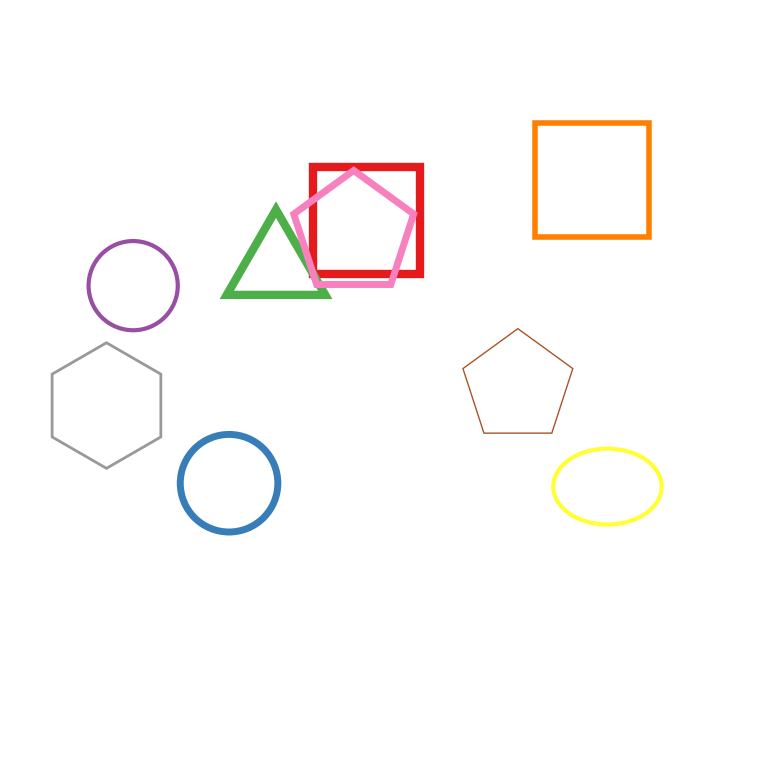[{"shape": "square", "thickness": 3, "radius": 0.35, "center": [0.476, 0.714]}, {"shape": "circle", "thickness": 2.5, "radius": 0.32, "center": [0.297, 0.372]}, {"shape": "triangle", "thickness": 3, "radius": 0.37, "center": [0.358, 0.654]}, {"shape": "circle", "thickness": 1.5, "radius": 0.29, "center": [0.173, 0.629]}, {"shape": "square", "thickness": 2, "radius": 0.37, "center": [0.769, 0.767]}, {"shape": "oval", "thickness": 1.5, "radius": 0.35, "center": [0.789, 0.368]}, {"shape": "pentagon", "thickness": 0.5, "radius": 0.37, "center": [0.673, 0.498]}, {"shape": "pentagon", "thickness": 2.5, "radius": 0.41, "center": [0.459, 0.697]}, {"shape": "hexagon", "thickness": 1, "radius": 0.41, "center": [0.138, 0.473]}]